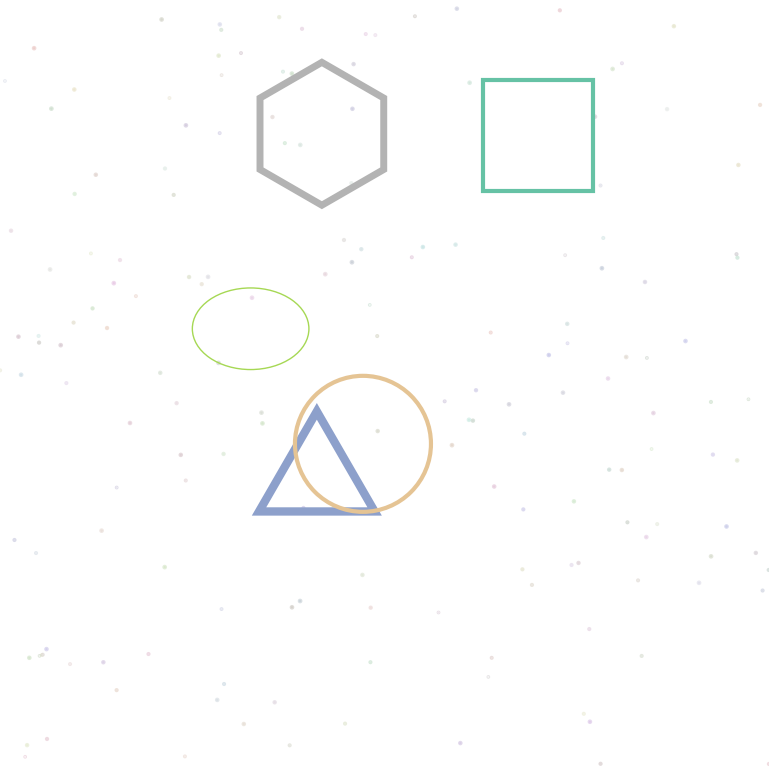[{"shape": "square", "thickness": 1.5, "radius": 0.36, "center": [0.699, 0.824]}, {"shape": "triangle", "thickness": 3, "radius": 0.43, "center": [0.411, 0.379]}, {"shape": "oval", "thickness": 0.5, "radius": 0.38, "center": [0.325, 0.573]}, {"shape": "circle", "thickness": 1.5, "radius": 0.44, "center": [0.471, 0.424]}, {"shape": "hexagon", "thickness": 2.5, "radius": 0.46, "center": [0.418, 0.826]}]